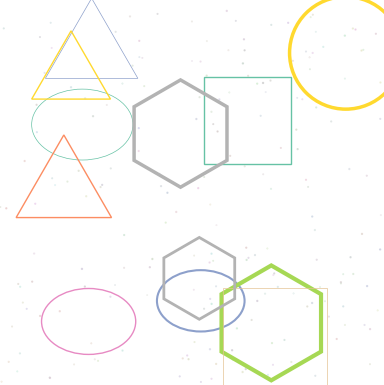[{"shape": "oval", "thickness": 0.5, "radius": 0.66, "center": [0.214, 0.676]}, {"shape": "square", "thickness": 1, "radius": 0.57, "center": [0.643, 0.687]}, {"shape": "triangle", "thickness": 1, "radius": 0.72, "center": [0.166, 0.506]}, {"shape": "triangle", "thickness": 0.5, "radius": 0.69, "center": [0.238, 0.866]}, {"shape": "oval", "thickness": 1.5, "radius": 0.57, "center": [0.521, 0.219]}, {"shape": "oval", "thickness": 1, "radius": 0.61, "center": [0.23, 0.165]}, {"shape": "hexagon", "thickness": 3, "radius": 0.75, "center": [0.705, 0.161]}, {"shape": "circle", "thickness": 2.5, "radius": 0.73, "center": [0.898, 0.863]}, {"shape": "triangle", "thickness": 1, "radius": 0.59, "center": [0.185, 0.802]}, {"shape": "square", "thickness": 0.5, "radius": 0.68, "center": [0.714, 0.117]}, {"shape": "hexagon", "thickness": 2, "radius": 0.53, "center": [0.518, 0.277]}, {"shape": "hexagon", "thickness": 2.5, "radius": 0.7, "center": [0.469, 0.653]}]